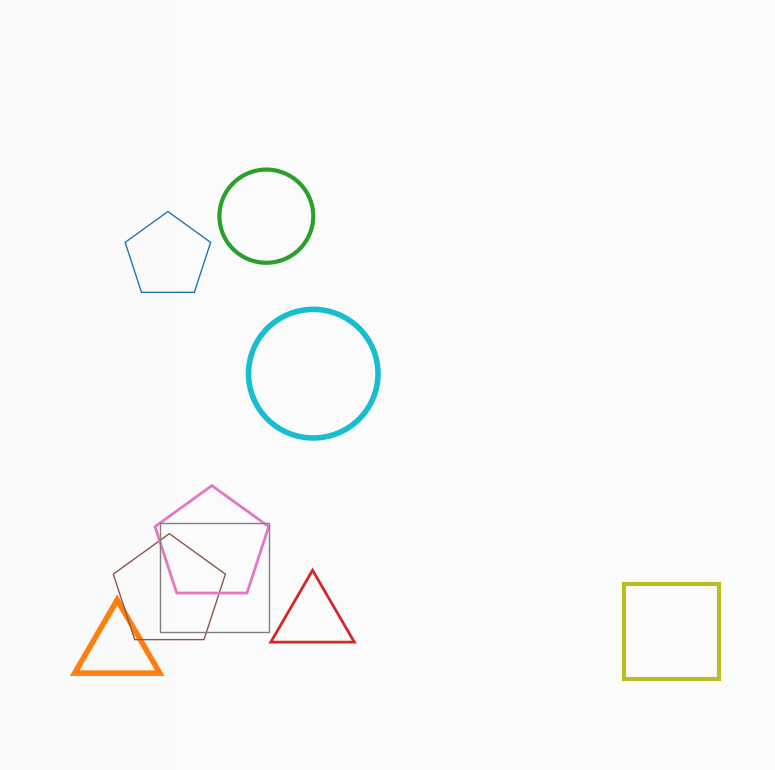[{"shape": "pentagon", "thickness": 0.5, "radius": 0.29, "center": [0.217, 0.667]}, {"shape": "triangle", "thickness": 2, "radius": 0.32, "center": [0.151, 0.157]}, {"shape": "circle", "thickness": 1.5, "radius": 0.3, "center": [0.344, 0.719]}, {"shape": "triangle", "thickness": 1, "radius": 0.31, "center": [0.403, 0.197]}, {"shape": "pentagon", "thickness": 0.5, "radius": 0.38, "center": [0.219, 0.231]}, {"shape": "pentagon", "thickness": 1, "radius": 0.39, "center": [0.273, 0.292]}, {"shape": "square", "thickness": 0.5, "radius": 0.35, "center": [0.277, 0.25]}, {"shape": "square", "thickness": 1.5, "radius": 0.31, "center": [0.867, 0.18]}, {"shape": "circle", "thickness": 2, "radius": 0.42, "center": [0.404, 0.515]}]